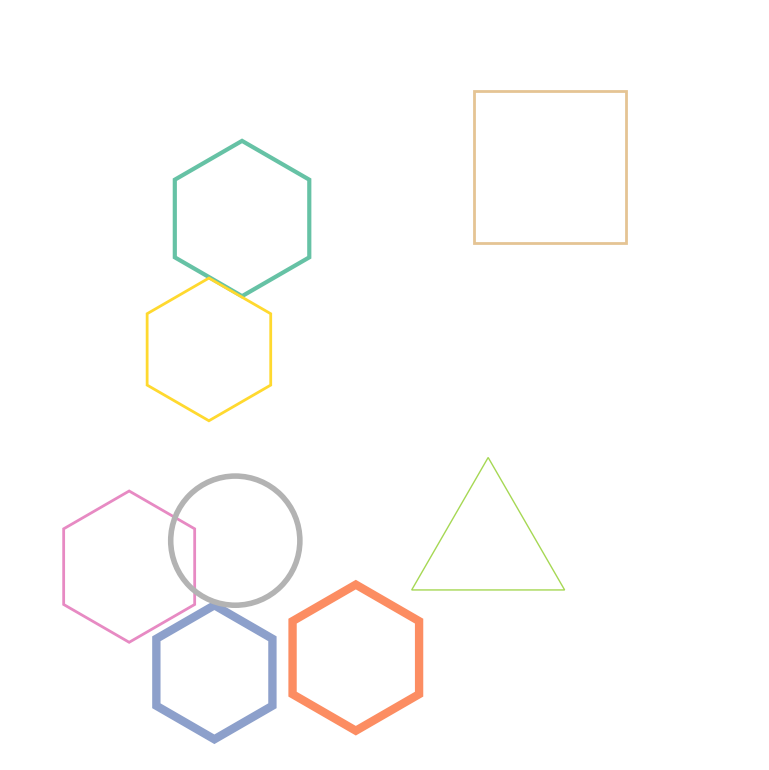[{"shape": "hexagon", "thickness": 1.5, "radius": 0.5, "center": [0.314, 0.716]}, {"shape": "hexagon", "thickness": 3, "radius": 0.47, "center": [0.462, 0.146]}, {"shape": "hexagon", "thickness": 3, "radius": 0.44, "center": [0.278, 0.127]}, {"shape": "hexagon", "thickness": 1, "radius": 0.49, "center": [0.168, 0.264]}, {"shape": "triangle", "thickness": 0.5, "radius": 0.57, "center": [0.634, 0.291]}, {"shape": "hexagon", "thickness": 1, "radius": 0.46, "center": [0.271, 0.546]}, {"shape": "square", "thickness": 1, "radius": 0.49, "center": [0.714, 0.783]}, {"shape": "circle", "thickness": 2, "radius": 0.42, "center": [0.306, 0.298]}]